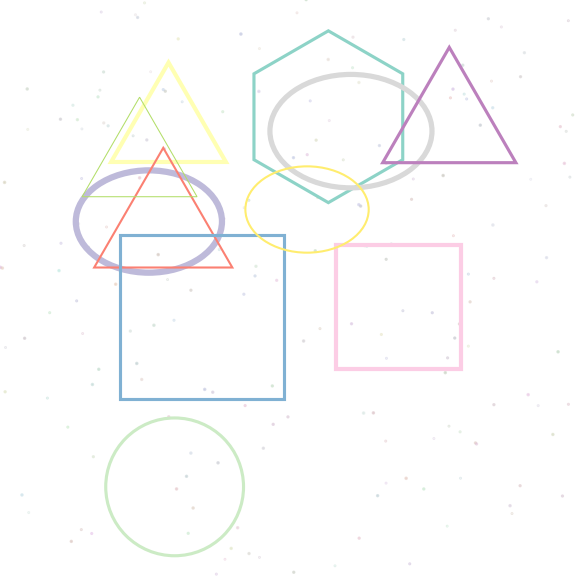[{"shape": "hexagon", "thickness": 1.5, "radius": 0.74, "center": [0.569, 0.797]}, {"shape": "triangle", "thickness": 2, "radius": 0.57, "center": [0.292, 0.776]}, {"shape": "oval", "thickness": 3, "radius": 0.63, "center": [0.258, 0.616]}, {"shape": "triangle", "thickness": 1, "radius": 0.69, "center": [0.283, 0.605]}, {"shape": "square", "thickness": 1.5, "radius": 0.71, "center": [0.35, 0.45]}, {"shape": "triangle", "thickness": 0.5, "radius": 0.57, "center": [0.242, 0.716]}, {"shape": "square", "thickness": 2, "radius": 0.54, "center": [0.69, 0.467]}, {"shape": "oval", "thickness": 2.5, "radius": 0.7, "center": [0.608, 0.772]}, {"shape": "triangle", "thickness": 1.5, "radius": 0.67, "center": [0.778, 0.784]}, {"shape": "circle", "thickness": 1.5, "radius": 0.6, "center": [0.302, 0.156]}, {"shape": "oval", "thickness": 1, "radius": 0.53, "center": [0.532, 0.636]}]